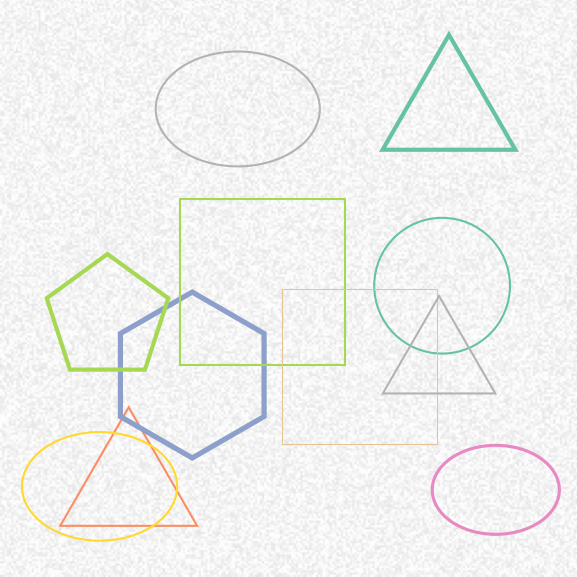[{"shape": "triangle", "thickness": 2, "radius": 0.66, "center": [0.777, 0.806]}, {"shape": "circle", "thickness": 1, "radius": 0.59, "center": [0.766, 0.504]}, {"shape": "triangle", "thickness": 1, "radius": 0.68, "center": [0.223, 0.157]}, {"shape": "hexagon", "thickness": 2.5, "radius": 0.72, "center": [0.333, 0.35]}, {"shape": "oval", "thickness": 1.5, "radius": 0.55, "center": [0.859, 0.151]}, {"shape": "pentagon", "thickness": 2, "radius": 0.55, "center": [0.186, 0.449]}, {"shape": "square", "thickness": 1, "radius": 0.72, "center": [0.455, 0.511]}, {"shape": "oval", "thickness": 1, "radius": 0.67, "center": [0.172, 0.157]}, {"shape": "square", "thickness": 0.5, "radius": 0.67, "center": [0.622, 0.364]}, {"shape": "triangle", "thickness": 1, "radius": 0.56, "center": [0.76, 0.374]}, {"shape": "oval", "thickness": 1, "radius": 0.71, "center": [0.412, 0.811]}]